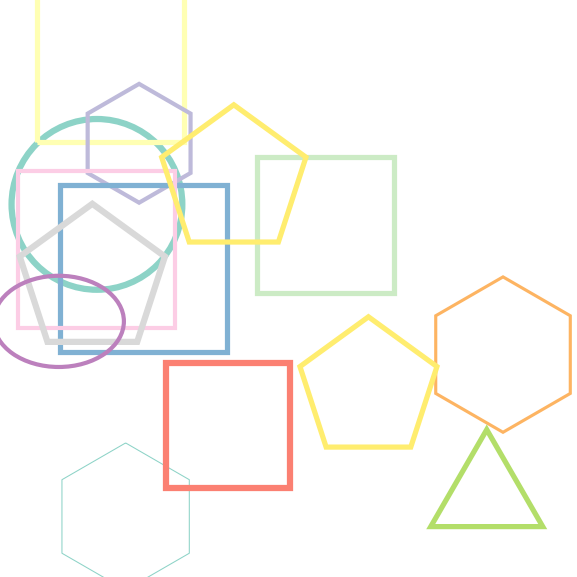[{"shape": "hexagon", "thickness": 0.5, "radius": 0.64, "center": [0.218, 0.105]}, {"shape": "circle", "thickness": 3, "radius": 0.74, "center": [0.168, 0.645]}, {"shape": "square", "thickness": 2.5, "radius": 0.63, "center": [0.191, 0.88]}, {"shape": "hexagon", "thickness": 2, "radius": 0.51, "center": [0.241, 0.751]}, {"shape": "square", "thickness": 3, "radius": 0.54, "center": [0.395, 0.262]}, {"shape": "square", "thickness": 2.5, "radius": 0.72, "center": [0.248, 0.535]}, {"shape": "hexagon", "thickness": 1.5, "radius": 0.67, "center": [0.871, 0.385]}, {"shape": "triangle", "thickness": 2.5, "radius": 0.56, "center": [0.843, 0.143]}, {"shape": "square", "thickness": 2, "radius": 0.68, "center": [0.167, 0.567]}, {"shape": "pentagon", "thickness": 3, "radius": 0.66, "center": [0.16, 0.514]}, {"shape": "oval", "thickness": 2, "radius": 0.56, "center": [0.102, 0.443]}, {"shape": "square", "thickness": 2.5, "radius": 0.59, "center": [0.564, 0.609]}, {"shape": "pentagon", "thickness": 2.5, "radius": 0.62, "center": [0.638, 0.326]}, {"shape": "pentagon", "thickness": 2.5, "radius": 0.66, "center": [0.405, 0.686]}]